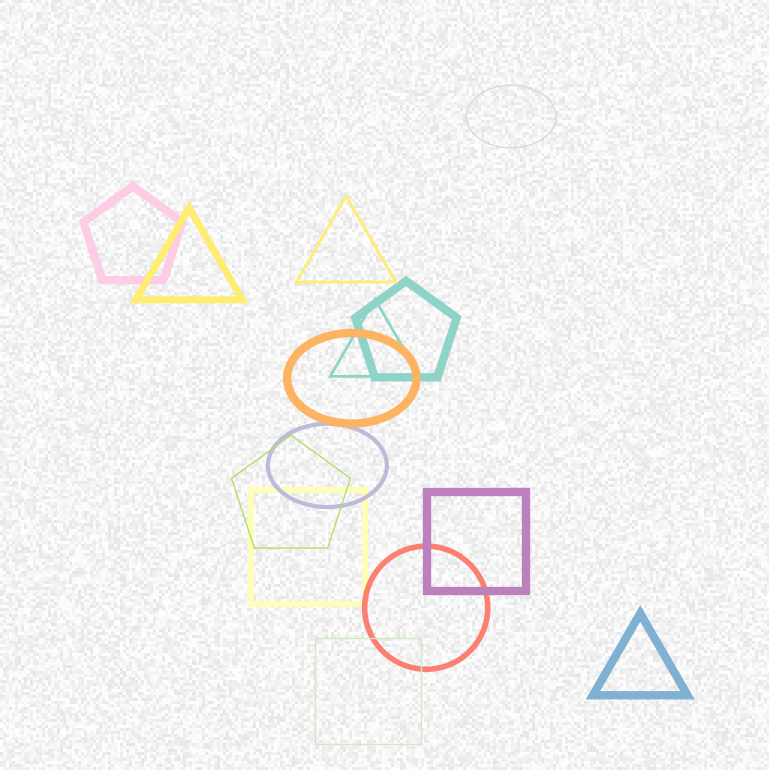[{"shape": "pentagon", "thickness": 3, "radius": 0.35, "center": [0.527, 0.566]}, {"shape": "triangle", "thickness": 1, "radius": 0.33, "center": [0.487, 0.545]}, {"shape": "square", "thickness": 2, "radius": 0.37, "center": [0.4, 0.289]}, {"shape": "oval", "thickness": 1.5, "radius": 0.39, "center": [0.425, 0.396]}, {"shape": "circle", "thickness": 2, "radius": 0.4, "center": [0.554, 0.211]}, {"shape": "triangle", "thickness": 3, "radius": 0.35, "center": [0.831, 0.133]}, {"shape": "oval", "thickness": 3, "radius": 0.42, "center": [0.457, 0.509]}, {"shape": "pentagon", "thickness": 0.5, "radius": 0.41, "center": [0.378, 0.354]}, {"shape": "pentagon", "thickness": 3, "radius": 0.34, "center": [0.173, 0.691]}, {"shape": "oval", "thickness": 0.5, "radius": 0.29, "center": [0.664, 0.849]}, {"shape": "square", "thickness": 3, "radius": 0.32, "center": [0.619, 0.297]}, {"shape": "square", "thickness": 0.5, "radius": 0.34, "center": [0.478, 0.103]}, {"shape": "triangle", "thickness": 2.5, "radius": 0.4, "center": [0.246, 0.651]}, {"shape": "triangle", "thickness": 1, "radius": 0.37, "center": [0.449, 0.671]}]